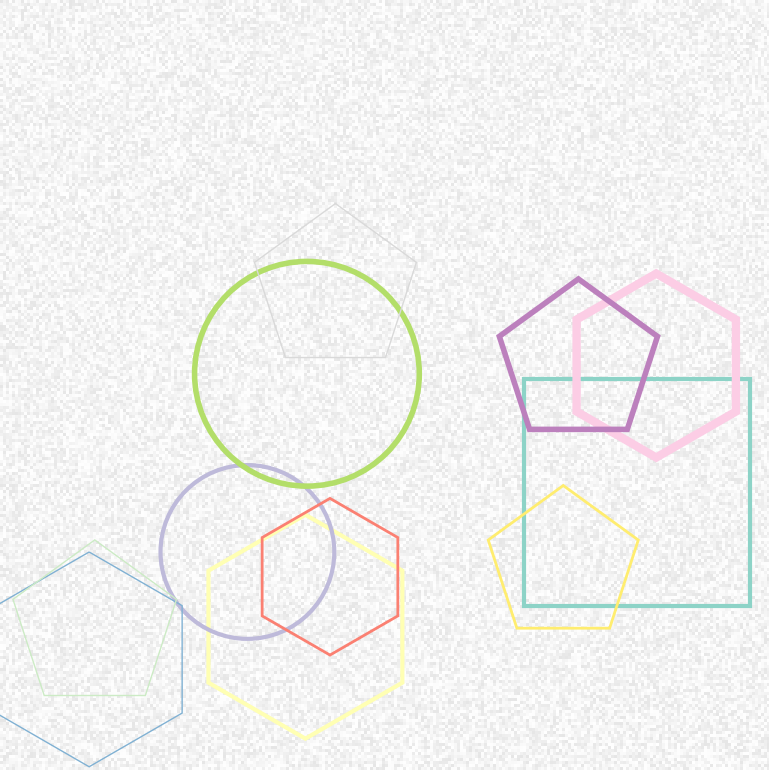[{"shape": "square", "thickness": 1.5, "radius": 0.74, "center": [0.828, 0.361]}, {"shape": "hexagon", "thickness": 1.5, "radius": 0.73, "center": [0.397, 0.186]}, {"shape": "circle", "thickness": 1.5, "radius": 0.56, "center": [0.321, 0.283]}, {"shape": "hexagon", "thickness": 1, "radius": 0.51, "center": [0.429, 0.251]}, {"shape": "hexagon", "thickness": 0.5, "radius": 0.7, "center": [0.116, 0.144]}, {"shape": "circle", "thickness": 2, "radius": 0.73, "center": [0.399, 0.515]}, {"shape": "hexagon", "thickness": 3, "radius": 0.6, "center": [0.852, 0.525]}, {"shape": "pentagon", "thickness": 0.5, "radius": 0.55, "center": [0.436, 0.625]}, {"shape": "pentagon", "thickness": 2, "radius": 0.54, "center": [0.751, 0.53]}, {"shape": "pentagon", "thickness": 0.5, "radius": 0.56, "center": [0.123, 0.187]}, {"shape": "pentagon", "thickness": 1, "radius": 0.51, "center": [0.731, 0.267]}]